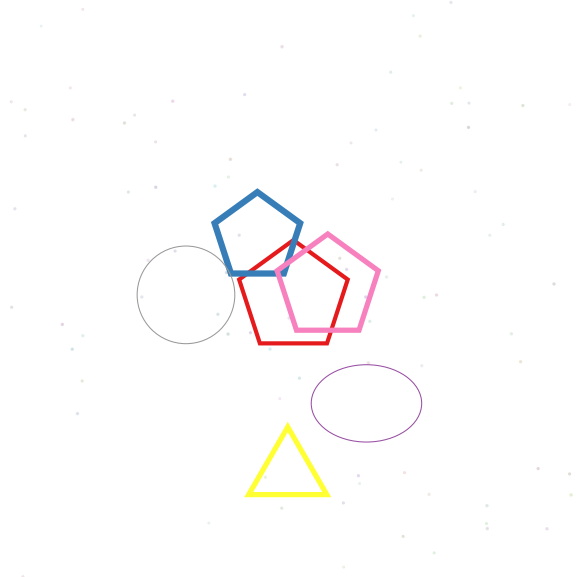[{"shape": "pentagon", "thickness": 2, "radius": 0.49, "center": [0.508, 0.485]}, {"shape": "pentagon", "thickness": 3, "radius": 0.39, "center": [0.446, 0.589]}, {"shape": "oval", "thickness": 0.5, "radius": 0.48, "center": [0.635, 0.301]}, {"shape": "triangle", "thickness": 2.5, "radius": 0.39, "center": [0.498, 0.182]}, {"shape": "pentagon", "thickness": 2.5, "radius": 0.46, "center": [0.568, 0.502]}, {"shape": "circle", "thickness": 0.5, "radius": 0.42, "center": [0.322, 0.489]}]